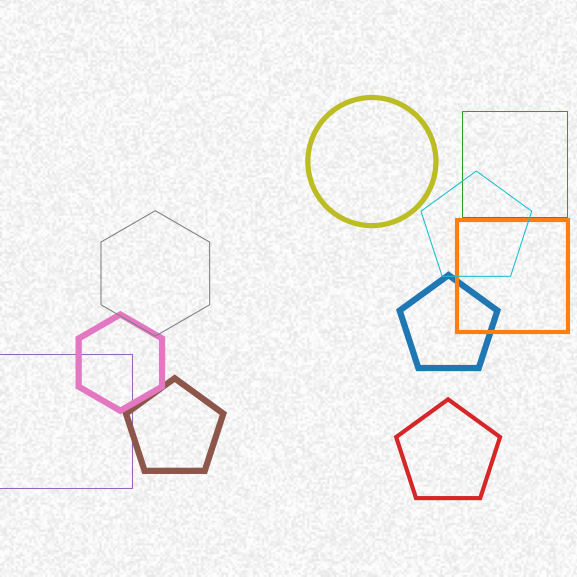[{"shape": "pentagon", "thickness": 3, "radius": 0.44, "center": [0.777, 0.434]}, {"shape": "square", "thickness": 2, "radius": 0.48, "center": [0.888, 0.521]}, {"shape": "square", "thickness": 0.5, "radius": 0.46, "center": [0.891, 0.715]}, {"shape": "pentagon", "thickness": 2, "radius": 0.47, "center": [0.776, 0.213]}, {"shape": "square", "thickness": 0.5, "radius": 0.58, "center": [0.112, 0.27]}, {"shape": "pentagon", "thickness": 3, "radius": 0.44, "center": [0.302, 0.256]}, {"shape": "hexagon", "thickness": 3, "radius": 0.42, "center": [0.208, 0.371]}, {"shape": "hexagon", "thickness": 0.5, "radius": 0.54, "center": [0.269, 0.526]}, {"shape": "circle", "thickness": 2.5, "radius": 0.55, "center": [0.644, 0.719]}, {"shape": "pentagon", "thickness": 0.5, "radius": 0.5, "center": [0.825, 0.602]}]